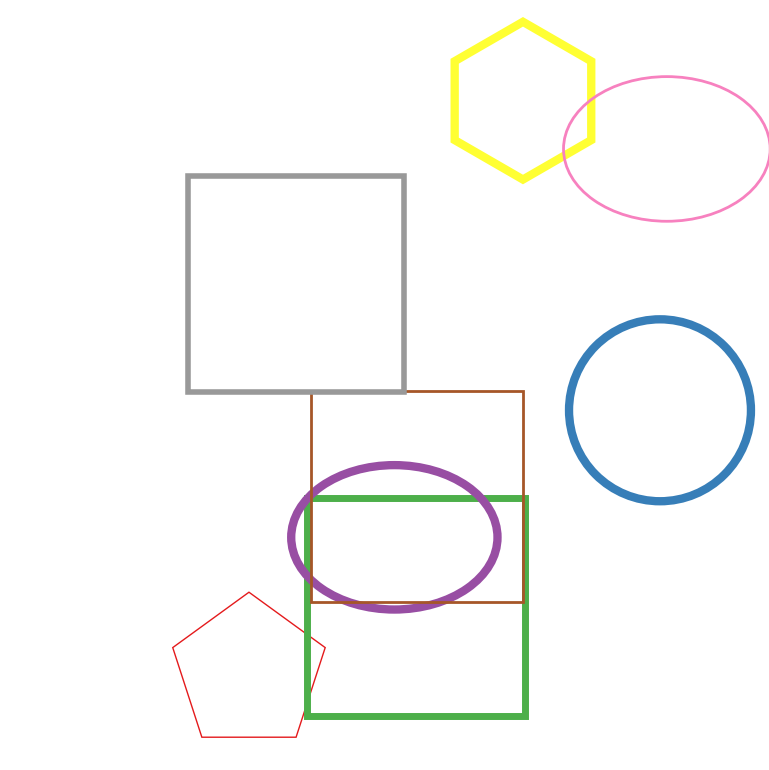[{"shape": "pentagon", "thickness": 0.5, "radius": 0.52, "center": [0.323, 0.127]}, {"shape": "circle", "thickness": 3, "radius": 0.59, "center": [0.857, 0.467]}, {"shape": "square", "thickness": 2.5, "radius": 0.71, "center": [0.54, 0.212]}, {"shape": "oval", "thickness": 3, "radius": 0.67, "center": [0.512, 0.302]}, {"shape": "hexagon", "thickness": 3, "radius": 0.51, "center": [0.679, 0.869]}, {"shape": "square", "thickness": 1, "radius": 0.69, "center": [0.541, 0.355]}, {"shape": "oval", "thickness": 1, "radius": 0.67, "center": [0.866, 0.807]}, {"shape": "square", "thickness": 2, "radius": 0.7, "center": [0.384, 0.632]}]